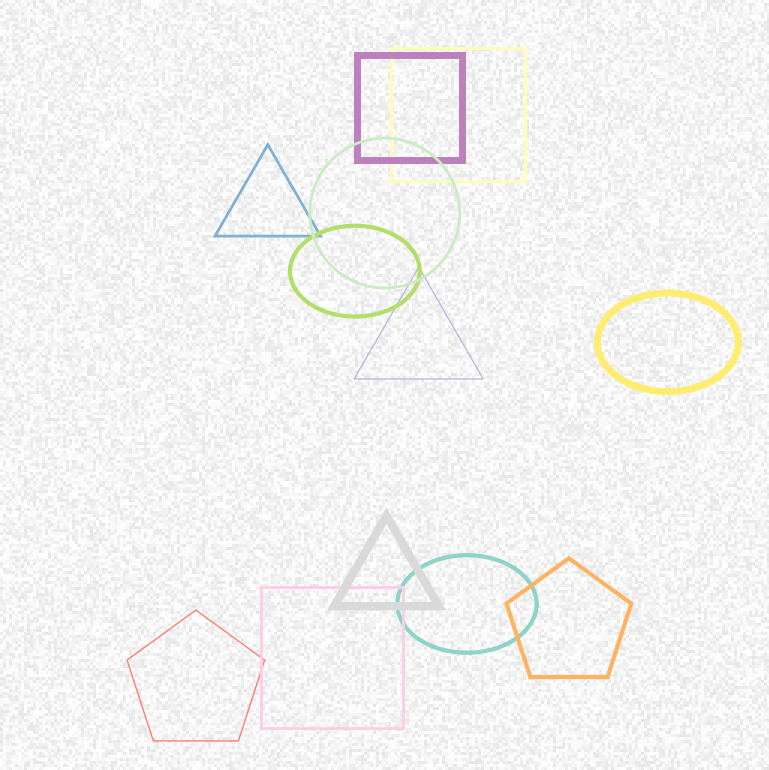[{"shape": "oval", "thickness": 1.5, "radius": 0.45, "center": [0.606, 0.216]}, {"shape": "square", "thickness": 1, "radius": 0.43, "center": [0.595, 0.851]}, {"shape": "triangle", "thickness": 0.5, "radius": 0.48, "center": [0.544, 0.556]}, {"shape": "pentagon", "thickness": 0.5, "radius": 0.47, "center": [0.254, 0.114]}, {"shape": "triangle", "thickness": 1, "radius": 0.4, "center": [0.348, 0.733]}, {"shape": "pentagon", "thickness": 1.5, "radius": 0.43, "center": [0.739, 0.19]}, {"shape": "oval", "thickness": 1.5, "radius": 0.42, "center": [0.461, 0.648]}, {"shape": "square", "thickness": 1, "radius": 0.46, "center": [0.431, 0.146]}, {"shape": "triangle", "thickness": 3, "radius": 0.39, "center": [0.502, 0.252]}, {"shape": "square", "thickness": 2.5, "radius": 0.34, "center": [0.532, 0.861]}, {"shape": "circle", "thickness": 1, "radius": 0.49, "center": [0.5, 0.723]}, {"shape": "oval", "thickness": 2.5, "radius": 0.46, "center": [0.867, 0.555]}]